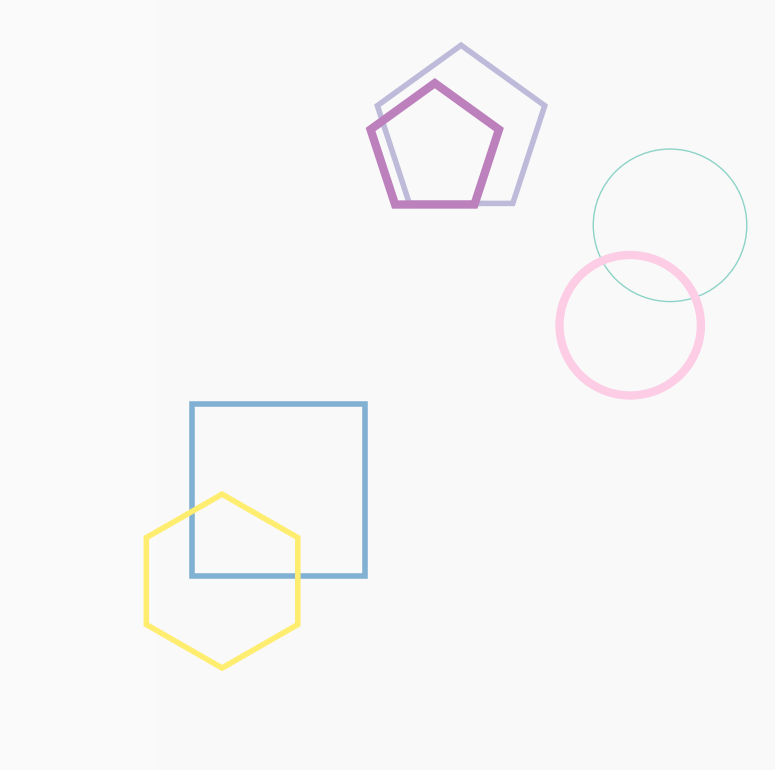[{"shape": "circle", "thickness": 0.5, "radius": 0.5, "center": [0.865, 0.707]}, {"shape": "pentagon", "thickness": 2, "radius": 0.57, "center": [0.595, 0.828]}, {"shape": "square", "thickness": 2, "radius": 0.56, "center": [0.36, 0.363]}, {"shape": "circle", "thickness": 3, "radius": 0.46, "center": [0.813, 0.578]}, {"shape": "pentagon", "thickness": 3, "radius": 0.44, "center": [0.561, 0.805]}, {"shape": "hexagon", "thickness": 2, "radius": 0.56, "center": [0.287, 0.245]}]